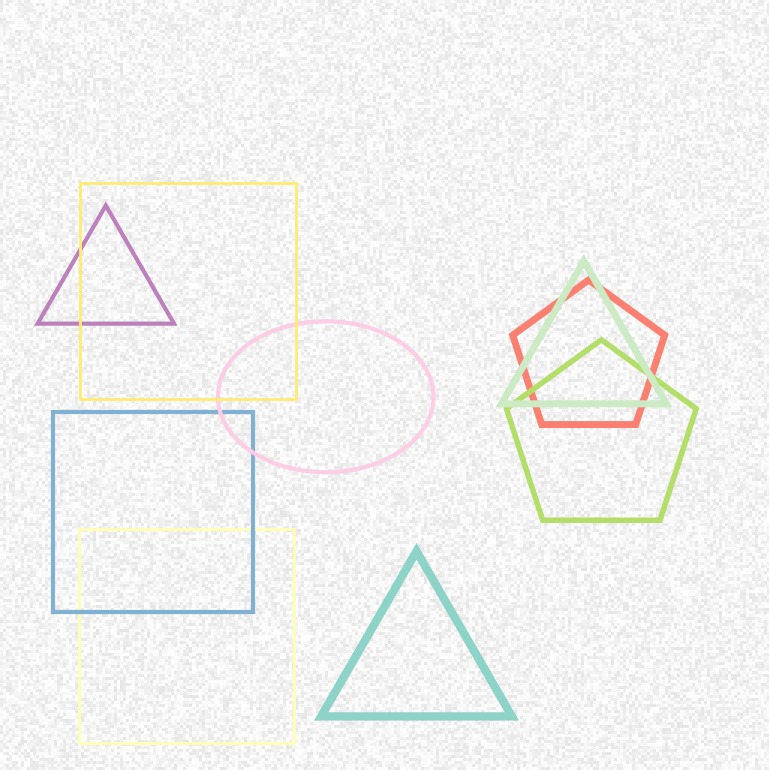[{"shape": "triangle", "thickness": 3, "radius": 0.72, "center": [0.541, 0.141]}, {"shape": "square", "thickness": 1, "radius": 0.7, "center": [0.242, 0.174]}, {"shape": "pentagon", "thickness": 2.5, "radius": 0.52, "center": [0.765, 0.533]}, {"shape": "square", "thickness": 1.5, "radius": 0.65, "center": [0.198, 0.336]}, {"shape": "pentagon", "thickness": 2, "radius": 0.65, "center": [0.781, 0.429]}, {"shape": "oval", "thickness": 1.5, "radius": 0.7, "center": [0.423, 0.485]}, {"shape": "triangle", "thickness": 1.5, "radius": 0.51, "center": [0.137, 0.631]}, {"shape": "triangle", "thickness": 2.5, "radius": 0.62, "center": [0.758, 0.537]}, {"shape": "square", "thickness": 1, "radius": 0.7, "center": [0.244, 0.622]}]